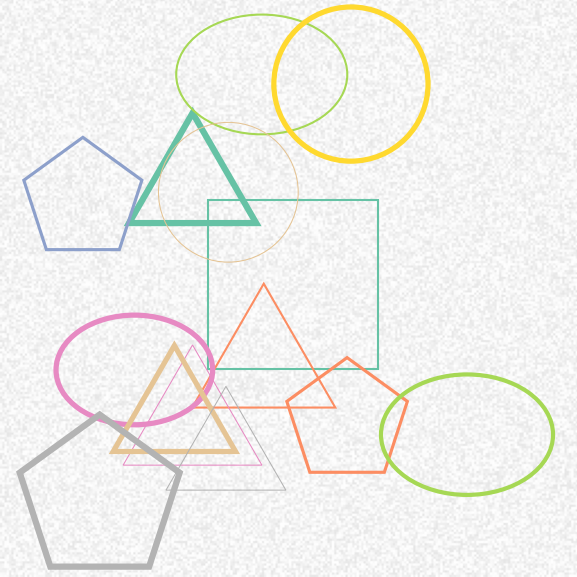[{"shape": "square", "thickness": 1, "radius": 0.73, "center": [0.508, 0.507]}, {"shape": "triangle", "thickness": 3, "radius": 0.64, "center": [0.334, 0.676]}, {"shape": "pentagon", "thickness": 1.5, "radius": 0.55, "center": [0.601, 0.27]}, {"shape": "triangle", "thickness": 1, "radius": 0.71, "center": [0.457, 0.365]}, {"shape": "pentagon", "thickness": 1.5, "radius": 0.54, "center": [0.143, 0.654]}, {"shape": "oval", "thickness": 2.5, "radius": 0.68, "center": [0.233, 0.359]}, {"shape": "triangle", "thickness": 0.5, "radius": 0.69, "center": [0.333, 0.263]}, {"shape": "oval", "thickness": 2, "radius": 0.74, "center": [0.809, 0.246]}, {"shape": "oval", "thickness": 1, "radius": 0.74, "center": [0.453, 0.87]}, {"shape": "circle", "thickness": 2.5, "radius": 0.67, "center": [0.608, 0.854]}, {"shape": "triangle", "thickness": 2.5, "radius": 0.61, "center": [0.302, 0.278]}, {"shape": "circle", "thickness": 0.5, "radius": 0.6, "center": [0.395, 0.666]}, {"shape": "pentagon", "thickness": 3, "radius": 0.73, "center": [0.173, 0.136]}, {"shape": "triangle", "thickness": 0.5, "radius": 0.6, "center": [0.391, 0.21]}]